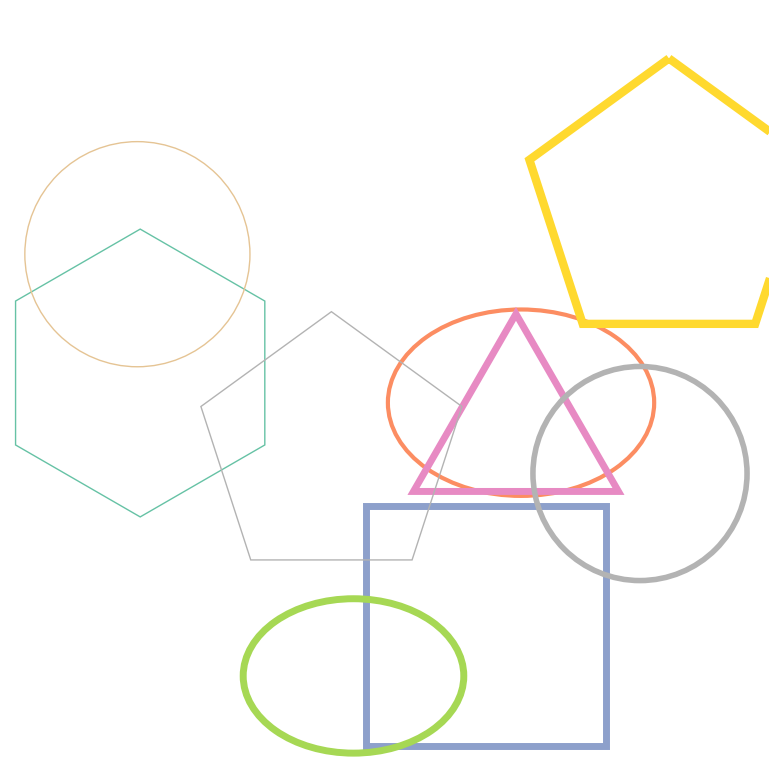[{"shape": "hexagon", "thickness": 0.5, "radius": 0.93, "center": [0.182, 0.516]}, {"shape": "oval", "thickness": 1.5, "radius": 0.86, "center": [0.677, 0.477]}, {"shape": "square", "thickness": 2.5, "radius": 0.78, "center": [0.631, 0.186]}, {"shape": "triangle", "thickness": 2.5, "radius": 0.77, "center": [0.67, 0.439]}, {"shape": "oval", "thickness": 2.5, "radius": 0.72, "center": [0.459, 0.122]}, {"shape": "pentagon", "thickness": 3, "radius": 0.95, "center": [0.869, 0.734]}, {"shape": "circle", "thickness": 0.5, "radius": 0.73, "center": [0.178, 0.67]}, {"shape": "pentagon", "thickness": 0.5, "radius": 0.89, "center": [0.43, 0.417]}, {"shape": "circle", "thickness": 2, "radius": 0.7, "center": [0.831, 0.385]}]